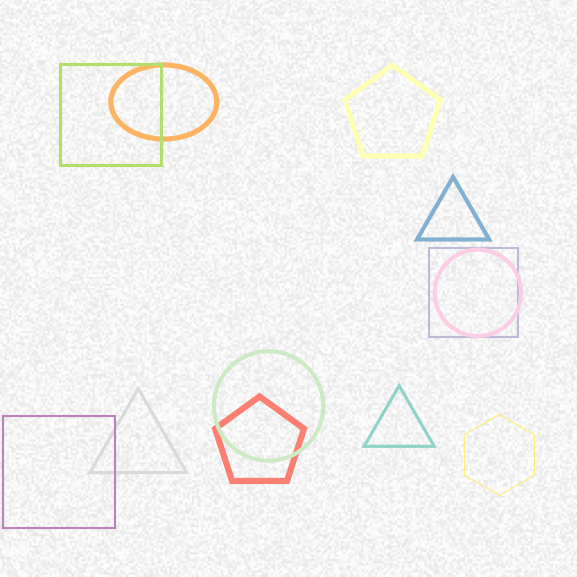[{"shape": "triangle", "thickness": 1.5, "radius": 0.35, "center": [0.691, 0.261]}, {"shape": "pentagon", "thickness": 2.5, "radius": 0.43, "center": [0.68, 0.799]}, {"shape": "square", "thickness": 1, "radius": 0.39, "center": [0.819, 0.493]}, {"shape": "pentagon", "thickness": 3, "radius": 0.4, "center": [0.449, 0.232]}, {"shape": "triangle", "thickness": 2, "radius": 0.36, "center": [0.785, 0.621]}, {"shape": "oval", "thickness": 2.5, "radius": 0.46, "center": [0.284, 0.823]}, {"shape": "square", "thickness": 1.5, "radius": 0.44, "center": [0.191, 0.801]}, {"shape": "circle", "thickness": 2, "radius": 0.37, "center": [0.828, 0.492]}, {"shape": "triangle", "thickness": 1.5, "radius": 0.48, "center": [0.239, 0.229]}, {"shape": "square", "thickness": 1, "radius": 0.48, "center": [0.103, 0.183]}, {"shape": "circle", "thickness": 2, "radius": 0.47, "center": [0.465, 0.296]}, {"shape": "hexagon", "thickness": 0.5, "radius": 0.35, "center": [0.865, 0.211]}]